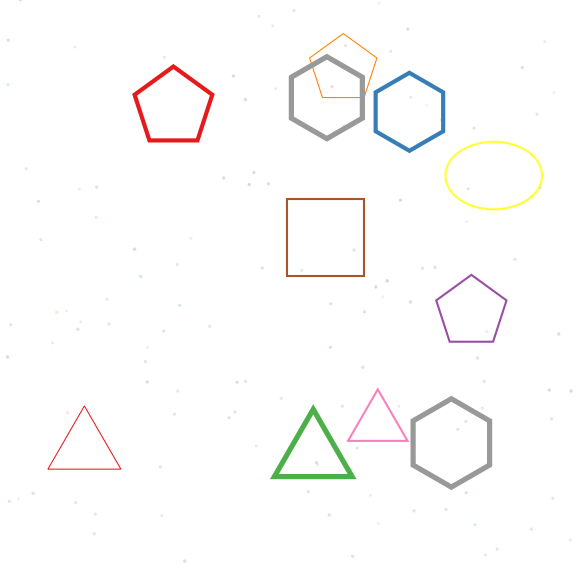[{"shape": "triangle", "thickness": 0.5, "radius": 0.36, "center": [0.146, 0.223]}, {"shape": "pentagon", "thickness": 2, "radius": 0.35, "center": [0.3, 0.813]}, {"shape": "hexagon", "thickness": 2, "radius": 0.34, "center": [0.709, 0.806]}, {"shape": "triangle", "thickness": 2.5, "radius": 0.39, "center": [0.542, 0.213]}, {"shape": "pentagon", "thickness": 1, "radius": 0.32, "center": [0.816, 0.459]}, {"shape": "pentagon", "thickness": 0.5, "radius": 0.31, "center": [0.594, 0.88]}, {"shape": "oval", "thickness": 1, "radius": 0.42, "center": [0.855, 0.695]}, {"shape": "square", "thickness": 1, "radius": 0.33, "center": [0.563, 0.588]}, {"shape": "triangle", "thickness": 1, "radius": 0.3, "center": [0.654, 0.265]}, {"shape": "hexagon", "thickness": 2.5, "radius": 0.35, "center": [0.566, 0.83]}, {"shape": "hexagon", "thickness": 2.5, "radius": 0.38, "center": [0.782, 0.232]}]